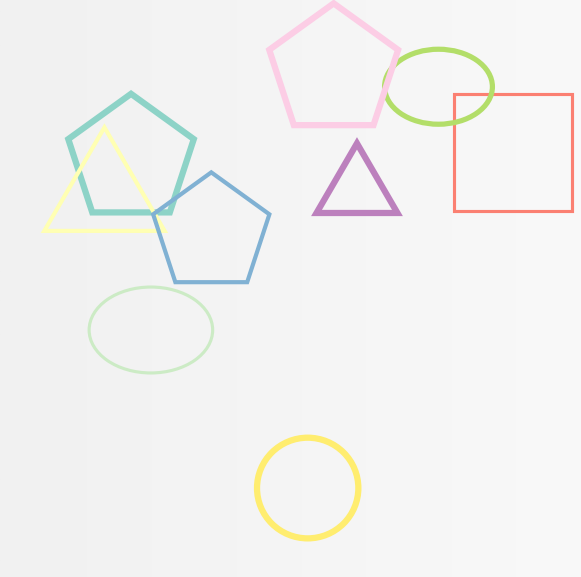[{"shape": "pentagon", "thickness": 3, "radius": 0.57, "center": [0.225, 0.723]}, {"shape": "triangle", "thickness": 2, "radius": 0.6, "center": [0.18, 0.659]}, {"shape": "square", "thickness": 1.5, "radius": 0.51, "center": [0.882, 0.735]}, {"shape": "pentagon", "thickness": 2, "radius": 0.53, "center": [0.363, 0.596]}, {"shape": "oval", "thickness": 2.5, "radius": 0.46, "center": [0.754, 0.849]}, {"shape": "pentagon", "thickness": 3, "radius": 0.58, "center": [0.574, 0.877]}, {"shape": "triangle", "thickness": 3, "radius": 0.4, "center": [0.614, 0.671]}, {"shape": "oval", "thickness": 1.5, "radius": 0.53, "center": [0.26, 0.428]}, {"shape": "circle", "thickness": 3, "radius": 0.44, "center": [0.529, 0.154]}]